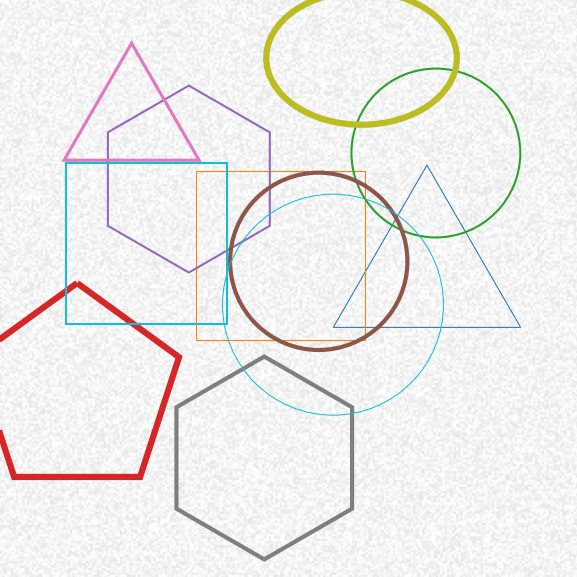[{"shape": "triangle", "thickness": 0.5, "radius": 0.94, "center": [0.739, 0.526]}, {"shape": "square", "thickness": 0.5, "radius": 0.73, "center": [0.486, 0.557]}, {"shape": "circle", "thickness": 1, "radius": 0.73, "center": [0.755, 0.734]}, {"shape": "pentagon", "thickness": 3, "radius": 0.93, "center": [0.134, 0.323]}, {"shape": "hexagon", "thickness": 1, "radius": 0.81, "center": [0.327, 0.689]}, {"shape": "circle", "thickness": 2, "radius": 0.77, "center": [0.552, 0.547]}, {"shape": "triangle", "thickness": 1.5, "radius": 0.68, "center": [0.228, 0.789]}, {"shape": "hexagon", "thickness": 2, "radius": 0.88, "center": [0.458, 0.206]}, {"shape": "oval", "thickness": 3, "radius": 0.82, "center": [0.626, 0.899]}, {"shape": "circle", "thickness": 0.5, "radius": 0.96, "center": [0.577, 0.472]}, {"shape": "square", "thickness": 1, "radius": 0.7, "center": [0.254, 0.577]}]